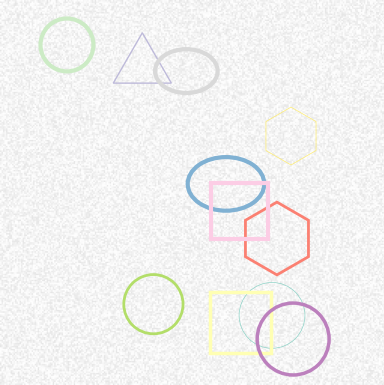[{"shape": "circle", "thickness": 0.5, "radius": 0.43, "center": [0.707, 0.181]}, {"shape": "square", "thickness": 2.5, "radius": 0.4, "center": [0.625, 0.162]}, {"shape": "triangle", "thickness": 1, "radius": 0.44, "center": [0.37, 0.828]}, {"shape": "hexagon", "thickness": 2, "radius": 0.47, "center": [0.719, 0.381]}, {"shape": "oval", "thickness": 3, "radius": 0.5, "center": [0.587, 0.522]}, {"shape": "circle", "thickness": 2, "radius": 0.38, "center": [0.399, 0.21]}, {"shape": "square", "thickness": 3, "radius": 0.37, "center": [0.622, 0.452]}, {"shape": "oval", "thickness": 3, "radius": 0.41, "center": [0.484, 0.815]}, {"shape": "circle", "thickness": 2.5, "radius": 0.47, "center": [0.761, 0.119]}, {"shape": "circle", "thickness": 3, "radius": 0.34, "center": [0.174, 0.883]}, {"shape": "hexagon", "thickness": 0.5, "radius": 0.38, "center": [0.756, 0.647]}]